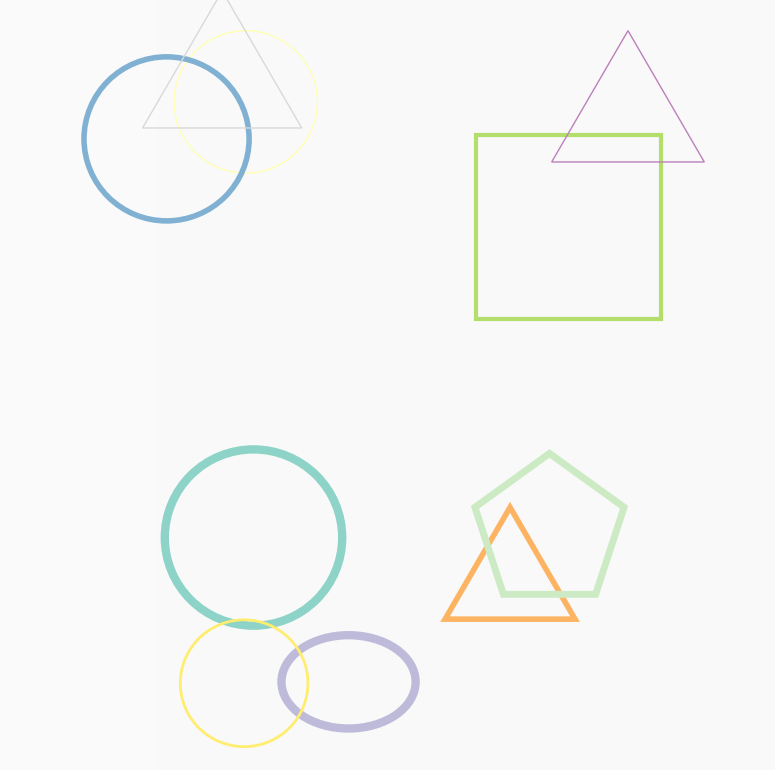[{"shape": "circle", "thickness": 3, "radius": 0.57, "center": [0.327, 0.302]}, {"shape": "circle", "thickness": 0.5, "radius": 0.46, "center": [0.317, 0.868]}, {"shape": "oval", "thickness": 3, "radius": 0.43, "center": [0.45, 0.114]}, {"shape": "circle", "thickness": 2, "radius": 0.53, "center": [0.215, 0.82]}, {"shape": "triangle", "thickness": 2, "radius": 0.48, "center": [0.658, 0.244]}, {"shape": "square", "thickness": 1.5, "radius": 0.6, "center": [0.734, 0.705]}, {"shape": "triangle", "thickness": 0.5, "radius": 0.59, "center": [0.287, 0.893]}, {"shape": "triangle", "thickness": 0.5, "radius": 0.57, "center": [0.81, 0.846]}, {"shape": "pentagon", "thickness": 2.5, "radius": 0.51, "center": [0.709, 0.31]}, {"shape": "circle", "thickness": 1, "radius": 0.41, "center": [0.315, 0.113]}]